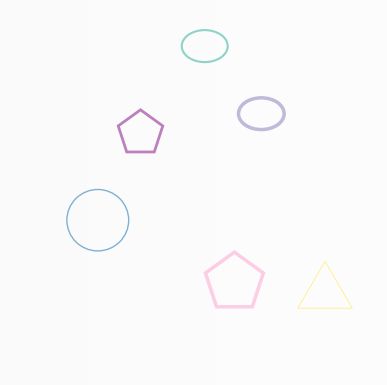[{"shape": "oval", "thickness": 1.5, "radius": 0.3, "center": [0.528, 0.88]}, {"shape": "oval", "thickness": 2.5, "radius": 0.29, "center": [0.674, 0.705]}, {"shape": "circle", "thickness": 1, "radius": 0.4, "center": [0.252, 0.428]}, {"shape": "pentagon", "thickness": 2.5, "radius": 0.39, "center": [0.605, 0.267]}, {"shape": "pentagon", "thickness": 2, "radius": 0.3, "center": [0.363, 0.654]}, {"shape": "triangle", "thickness": 0.5, "radius": 0.41, "center": [0.839, 0.24]}]